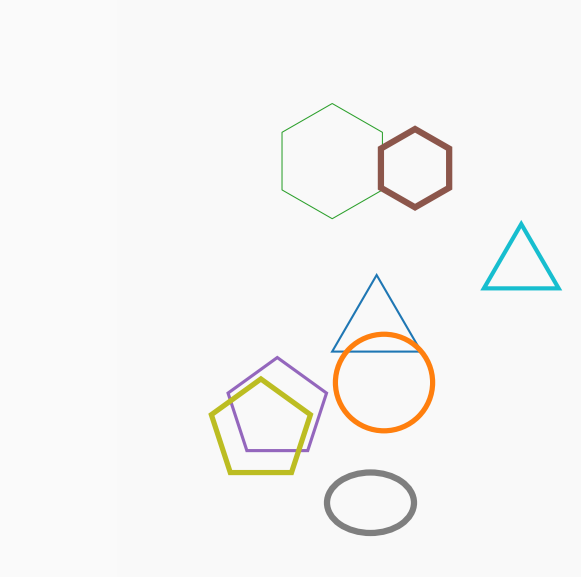[{"shape": "triangle", "thickness": 1, "radius": 0.44, "center": [0.648, 0.435]}, {"shape": "circle", "thickness": 2.5, "radius": 0.42, "center": [0.661, 0.337]}, {"shape": "hexagon", "thickness": 0.5, "radius": 0.5, "center": [0.572, 0.72]}, {"shape": "pentagon", "thickness": 1.5, "radius": 0.45, "center": [0.477, 0.291]}, {"shape": "hexagon", "thickness": 3, "radius": 0.34, "center": [0.714, 0.708]}, {"shape": "oval", "thickness": 3, "radius": 0.37, "center": [0.637, 0.129]}, {"shape": "pentagon", "thickness": 2.5, "radius": 0.45, "center": [0.449, 0.253]}, {"shape": "triangle", "thickness": 2, "radius": 0.37, "center": [0.897, 0.537]}]